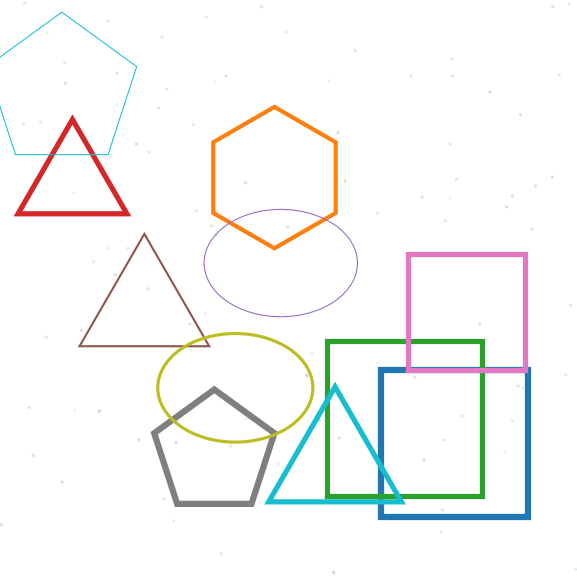[{"shape": "square", "thickness": 3, "radius": 0.64, "center": [0.787, 0.231]}, {"shape": "hexagon", "thickness": 2, "radius": 0.61, "center": [0.475, 0.692]}, {"shape": "square", "thickness": 2.5, "radius": 0.67, "center": [0.7, 0.275]}, {"shape": "triangle", "thickness": 2.5, "radius": 0.54, "center": [0.125, 0.683]}, {"shape": "oval", "thickness": 0.5, "radius": 0.66, "center": [0.486, 0.544]}, {"shape": "triangle", "thickness": 1, "radius": 0.65, "center": [0.25, 0.464]}, {"shape": "square", "thickness": 2.5, "radius": 0.5, "center": [0.808, 0.459]}, {"shape": "pentagon", "thickness": 3, "radius": 0.55, "center": [0.371, 0.215]}, {"shape": "oval", "thickness": 1.5, "radius": 0.67, "center": [0.407, 0.328]}, {"shape": "pentagon", "thickness": 0.5, "radius": 0.68, "center": [0.107, 0.842]}, {"shape": "triangle", "thickness": 2.5, "radius": 0.66, "center": [0.58, 0.197]}]